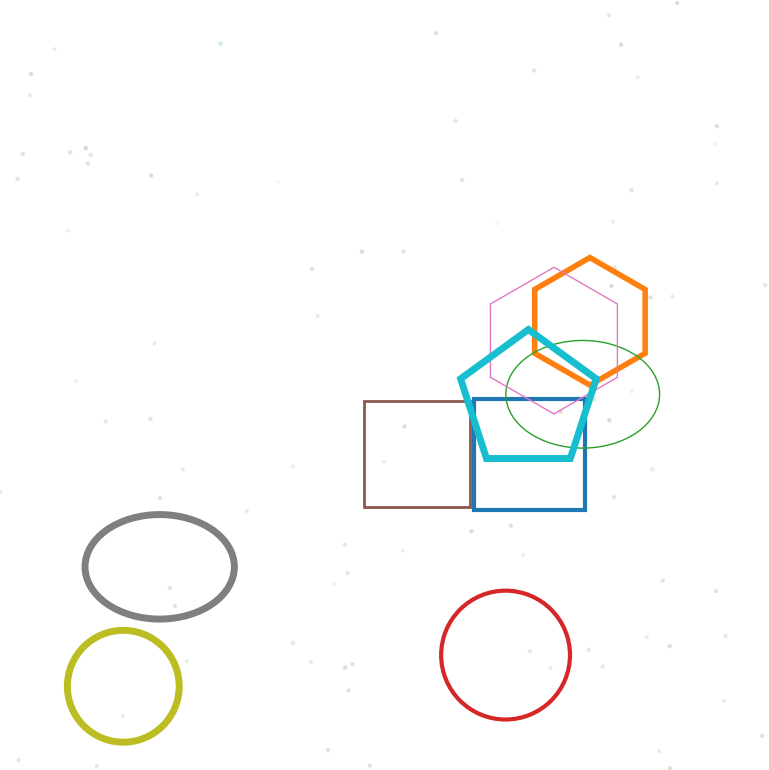[{"shape": "square", "thickness": 1.5, "radius": 0.36, "center": [0.687, 0.41]}, {"shape": "hexagon", "thickness": 2, "radius": 0.41, "center": [0.766, 0.583]}, {"shape": "oval", "thickness": 0.5, "radius": 0.5, "center": [0.757, 0.488]}, {"shape": "circle", "thickness": 1.5, "radius": 0.42, "center": [0.657, 0.149]}, {"shape": "square", "thickness": 1, "radius": 0.34, "center": [0.541, 0.411]}, {"shape": "hexagon", "thickness": 0.5, "radius": 0.48, "center": [0.719, 0.558]}, {"shape": "oval", "thickness": 2.5, "radius": 0.48, "center": [0.207, 0.264]}, {"shape": "circle", "thickness": 2.5, "radius": 0.36, "center": [0.16, 0.109]}, {"shape": "pentagon", "thickness": 2.5, "radius": 0.46, "center": [0.686, 0.479]}]